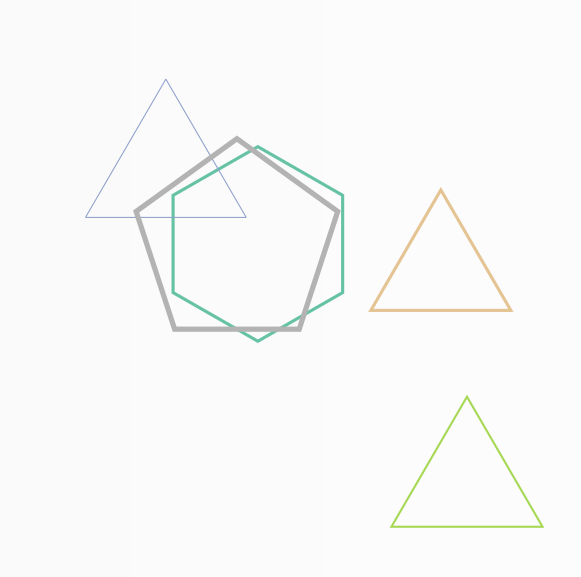[{"shape": "hexagon", "thickness": 1.5, "radius": 0.84, "center": [0.444, 0.577]}, {"shape": "triangle", "thickness": 0.5, "radius": 0.8, "center": [0.285, 0.702]}, {"shape": "triangle", "thickness": 1, "radius": 0.75, "center": [0.803, 0.162]}, {"shape": "triangle", "thickness": 1.5, "radius": 0.7, "center": [0.758, 0.531]}, {"shape": "pentagon", "thickness": 2.5, "radius": 0.91, "center": [0.408, 0.577]}]